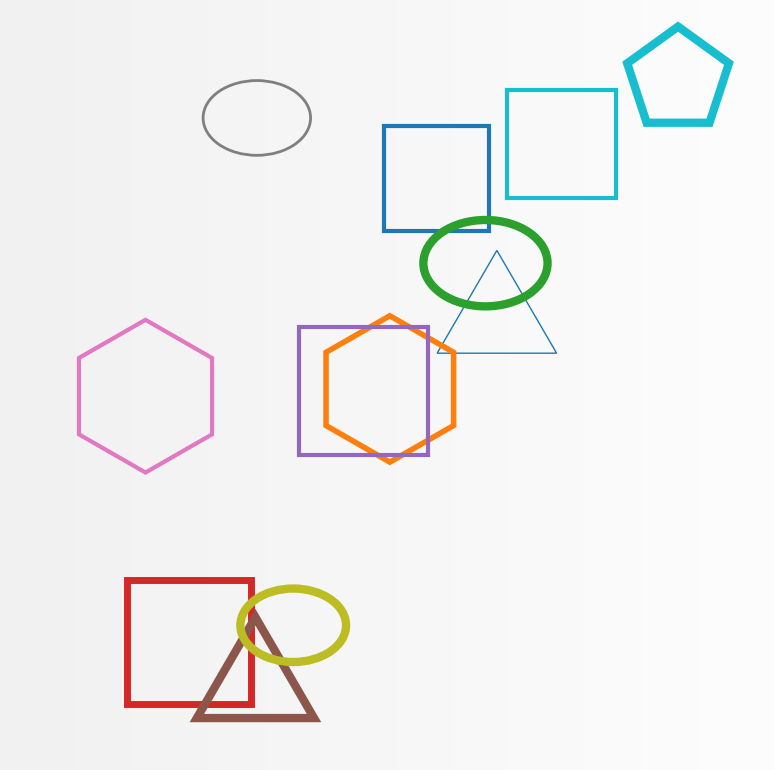[{"shape": "square", "thickness": 1.5, "radius": 0.34, "center": [0.563, 0.768]}, {"shape": "triangle", "thickness": 0.5, "radius": 0.44, "center": [0.641, 0.586]}, {"shape": "hexagon", "thickness": 2, "radius": 0.48, "center": [0.503, 0.495]}, {"shape": "oval", "thickness": 3, "radius": 0.4, "center": [0.626, 0.658]}, {"shape": "square", "thickness": 2.5, "radius": 0.4, "center": [0.244, 0.166]}, {"shape": "square", "thickness": 1.5, "radius": 0.42, "center": [0.469, 0.492]}, {"shape": "triangle", "thickness": 3, "radius": 0.44, "center": [0.33, 0.111]}, {"shape": "hexagon", "thickness": 1.5, "radius": 0.5, "center": [0.188, 0.485]}, {"shape": "oval", "thickness": 1, "radius": 0.35, "center": [0.331, 0.847]}, {"shape": "oval", "thickness": 3, "radius": 0.34, "center": [0.378, 0.188]}, {"shape": "pentagon", "thickness": 3, "radius": 0.35, "center": [0.875, 0.896]}, {"shape": "square", "thickness": 1.5, "radius": 0.35, "center": [0.725, 0.813]}]